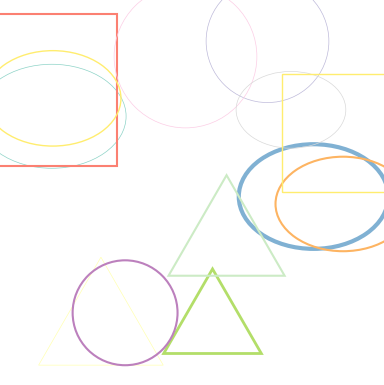[{"shape": "oval", "thickness": 0.5, "radius": 0.96, "center": [0.135, 0.698]}, {"shape": "triangle", "thickness": 0.5, "radius": 0.93, "center": [0.262, 0.145]}, {"shape": "circle", "thickness": 0.5, "radius": 0.8, "center": [0.695, 0.893]}, {"shape": "square", "thickness": 1.5, "radius": 0.99, "center": [0.107, 0.767]}, {"shape": "oval", "thickness": 3, "radius": 0.97, "center": [0.814, 0.489]}, {"shape": "oval", "thickness": 1.5, "radius": 0.88, "center": [0.891, 0.47]}, {"shape": "triangle", "thickness": 2, "radius": 0.73, "center": [0.552, 0.155]}, {"shape": "circle", "thickness": 0.5, "radius": 0.93, "center": [0.482, 0.853]}, {"shape": "oval", "thickness": 0.5, "radius": 0.71, "center": [0.756, 0.715]}, {"shape": "circle", "thickness": 1.5, "radius": 0.68, "center": [0.325, 0.188]}, {"shape": "triangle", "thickness": 1.5, "radius": 0.87, "center": [0.588, 0.371]}, {"shape": "square", "thickness": 1, "radius": 0.76, "center": [0.885, 0.655]}, {"shape": "oval", "thickness": 1, "radius": 0.89, "center": [0.137, 0.745]}]